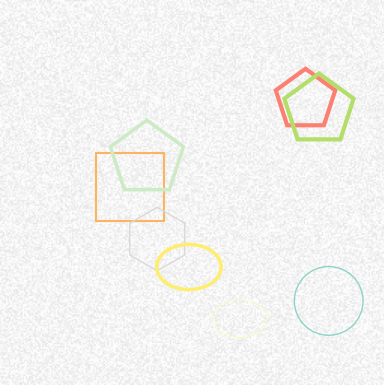[{"shape": "circle", "thickness": 1, "radius": 0.45, "center": [0.854, 0.218]}, {"shape": "oval", "thickness": 0.5, "radius": 0.35, "center": [0.623, 0.173]}, {"shape": "pentagon", "thickness": 3, "radius": 0.41, "center": [0.794, 0.74]}, {"shape": "square", "thickness": 1.5, "radius": 0.44, "center": [0.338, 0.514]}, {"shape": "pentagon", "thickness": 3, "radius": 0.47, "center": [0.829, 0.715]}, {"shape": "hexagon", "thickness": 1, "radius": 0.41, "center": [0.408, 0.379]}, {"shape": "pentagon", "thickness": 2.5, "radius": 0.5, "center": [0.382, 0.588]}, {"shape": "oval", "thickness": 2.5, "radius": 0.42, "center": [0.491, 0.306]}]